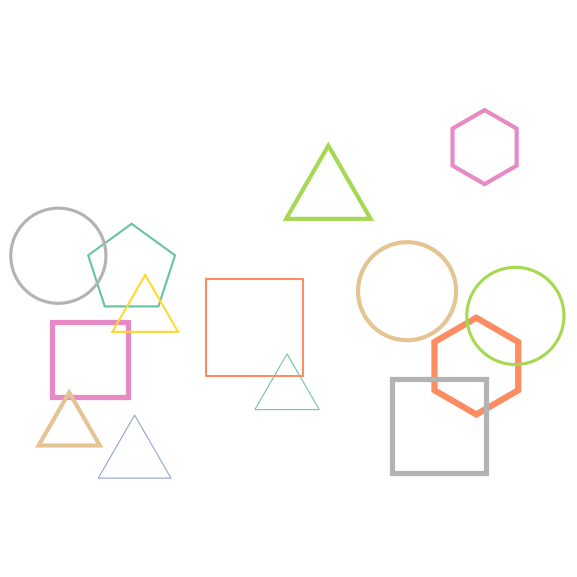[{"shape": "triangle", "thickness": 0.5, "radius": 0.32, "center": [0.497, 0.322]}, {"shape": "pentagon", "thickness": 1, "radius": 0.4, "center": [0.228, 0.533]}, {"shape": "hexagon", "thickness": 3, "radius": 0.42, "center": [0.825, 0.365]}, {"shape": "square", "thickness": 1, "radius": 0.42, "center": [0.441, 0.432]}, {"shape": "triangle", "thickness": 0.5, "radius": 0.36, "center": [0.233, 0.208]}, {"shape": "square", "thickness": 2.5, "radius": 0.33, "center": [0.156, 0.377]}, {"shape": "hexagon", "thickness": 2, "radius": 0.32, "center": [0.839, 0.744]}, {"shape": "triangle", "thickness": 2, "radius": 0.42, "center": [0.569, 0.662]}, {"shape": "circle", "thickness": 1.5, "radius": 0.42, "center": [0.892, 0.452]}, {"shape": "triangle", "thickness": 1, "radius": 0.33, "center": [0.251, 0.457]}, {"shape": "triangle", "thickness": 2, "radius": 0.31, "center": [0.12, 0.258]}, {"shape": "circle", "thickness": 2, "radius": 0.42, "center": [0.705, 0.495]}, {"shape": "circle", "thickness": 1.5, "radius": 0.41, "center": [0.101, 0.556]}, {"shape": "square", "thickness": 2.5, "radius": 0.41, "center": [0.76, 0.261]}]